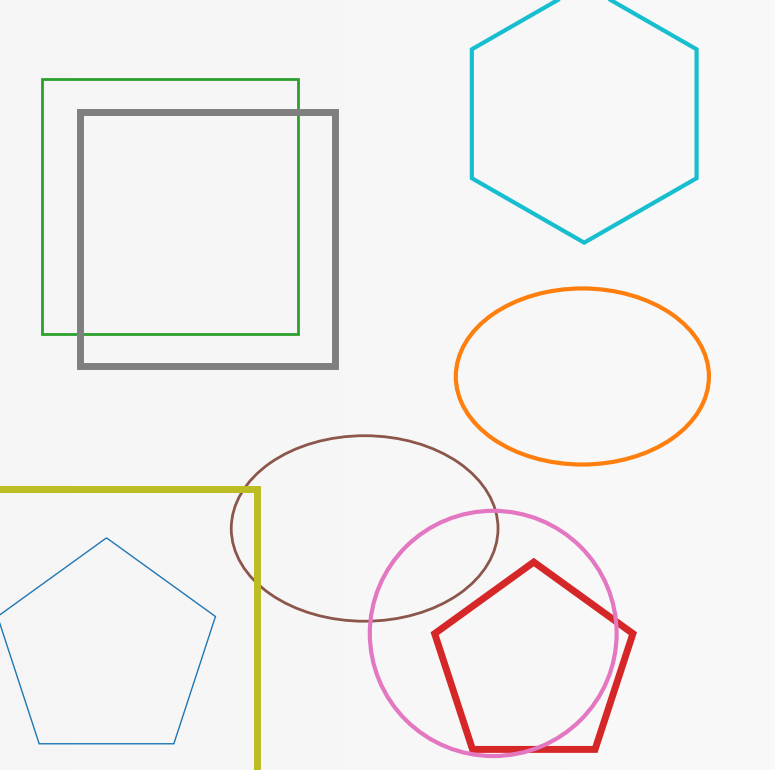[{"shape": "pentagon", "thickness": 0.5, "radius": 0.74, "center": [0.137, 0.154]}, {"shape": "oval", "thickness": 1.5, "radius": 0.82, "center": [0.751, 0.511]}, {"shape": "square", "thickness": 1, "radius": 0.83, "center": [0.219, 0.732]}, {"shape": "pentagon", "thickness": 2.5, "radius": 0.67, "center": [0.689, 0.136]}, {"shape": "oval", "thickness": 1, "radius": 0.86, "center": [0.47, 0.314]}, {"shape": "circle", "thickness": 1.5, "radius": 0.8, "center": [0.636, 0.177]}, {"shape": "square", "thickness": 2.5, "radius": 0.82, "center": [0.268, 0.69]}, {"shape": "square", "thickness": 2.5, "radius": 0.94, "center": [0.145, 0.178]}, {"shape": "hexagon", "thickness": 1.5, "radius": 0.84, "center": [0.754, 0.852]}]